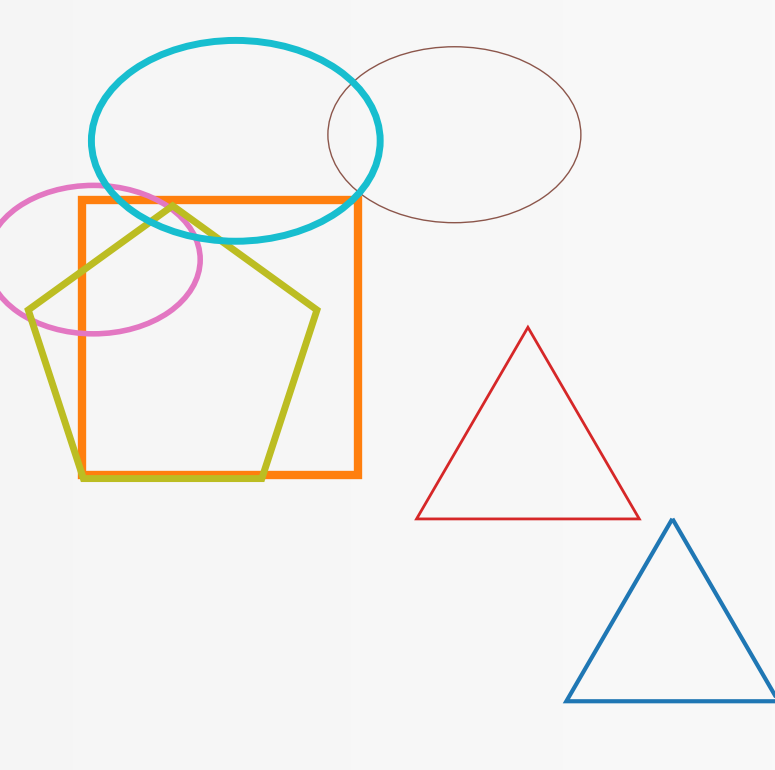[{"shape": "triangle", "thickness": 1.5, "radius": 0.79, "center": [0.868, 0.168]}, {"shape": "square", "thickness": 3, "radius": 0.89, "center": [0.284, 0.562]}, {"shape": "triangle", "thickness": 1, "radius": 0.83, "center": [0.681, 0.409]}, {"shape": "oval", "thickness": 0.5, "radius": 0.82, "center": [0.586, 0.825]}, {"shape": "oval", "thickness": 2, "radius": 0.69, "center": [0.121, 0.663]}, {"shape": "pentagon", "thickness": 2.5, "radius": 0.98, "center": [0.223, 0.537]}, {"shape": "oval", "thickness": 2.5, "radius": 0.93, "center": [0.304, 0.817]}]